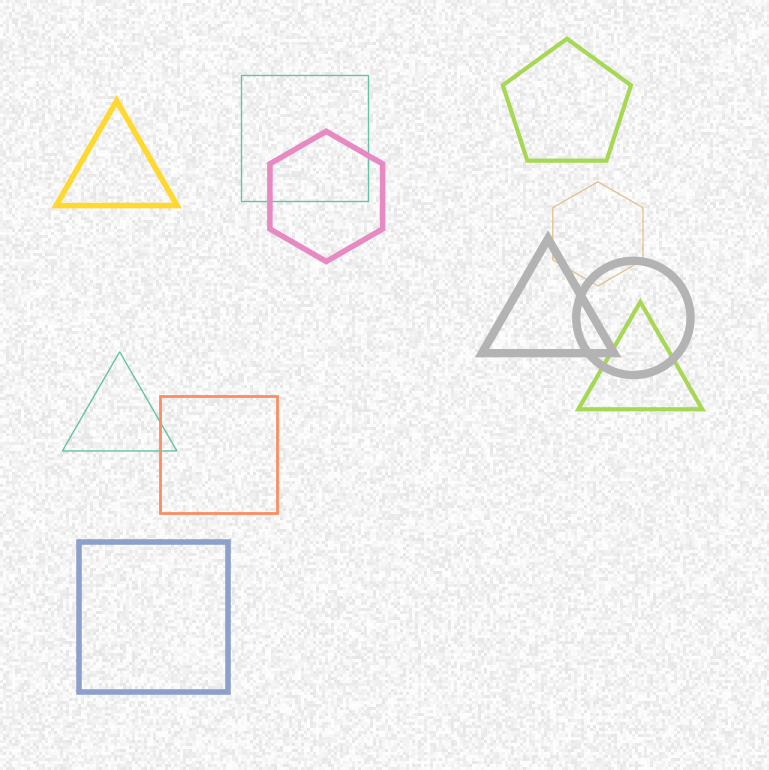[{"shape": "triangle", "thickness": 0.5, "radius": 0.43, "center": [0.155, 0.457]}, {"shape": "square", "thickness": 0.5, "radius": 0.41, "center": [0.395, 0.821]}, {"shape": "square", "thickness": 1, "radius": 0.38, "center": [0.284, 0.409]}, {"shape": "square", "thickness": 2, "radius": 0.48, "center": [0.2, 0.199]}, {"shape": "hexagon", "thickness": 2, "radius": 0.42, "center": [0.424, 0.745]}, {"shape": "triangle", "thickness": 1.5, "radius": 0.46, "center": [0.832, 0.515]}, {"shape": "pentagon", "thickness": 1.5, "radius": 0.44, "center": [0.736, 0.862]}, {"shape": "triangle", "thickness": 2, "radius": 0.45, "center": [0.151, 0.778]}, {"shape": "hexagon", "thickness": 0.5, "radius": 0.34, "center": [0.776, 0.696]}, {"shape": "circle", "thickness": 3, "radius": 0.37, "center": [0.823, 0.587]}, {"shape": "triangle", "thickness": 3, "radius": 0.5, "center": [0.712, 0.591]}]